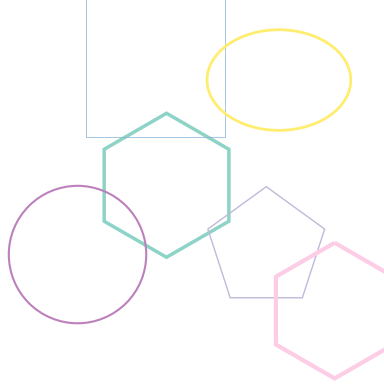[{"shape": "hexagon", "thickness": 2.5, "radius": 0.94, "center": [0.433, 0.519]}, {"shape": "pentagon", "thickness": 1, "radius": 0.8, "center": [0.692, 0.356]}, {"shape": "square", "thickness": 0.5, "radius": 0.91, "center": [0.404, 0.825]}, {"shape": "hexagon", "thickness": 3, "radius": 0.88, "center": [0.869, 0.193]}, {"shape": "circle", "thickness": 1.5, "radius": 0.89, "center": [0.201, 0.339]}, {"shape": "oval", "thickness": 2, "radius": 0.93, "center": [0.724, 0.792]}]